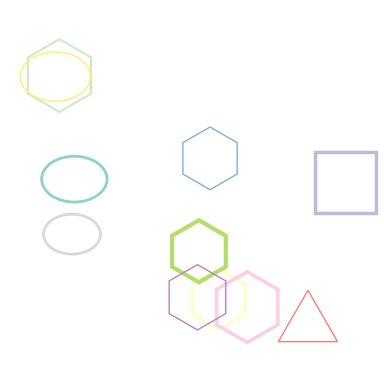[{"shape": "oval", "thickness": 2, "radius": 0.42, "center": [0.193, 0.535]}, {"shape": "hexagon", "thickness": 1.5, "radius": 0.39, "center": [0.568, 0.223]}, {"shape": "square", "thickness": 2.5, "radius": 0.4, "center": [0.897, 0.526]}, {"shape": "triangle", "thickness": 1, "radius": 0.44, "center": [0.8, 0.157]}, {"shape": "hexagon", "thickness": 1, "radius": 0.41, "center": [0.546, 0.589]}, {"shape": "hexagon", "thickness": 3, "radius": 0.4, "center": [0.517, 0.347]}, {"shape": "hexagon", "thickness": 2.5, "radius": 0.46, "center": [0.642, 0.202]}, {"shape": "oval", "thickness": 2, "radius": 0.37, "center": [0.187, 0.392]}, {"shape": "hexagon", "thickness": 1, "radius": 0.42, "center": [0.513, 0.228]}, {"shape": "hexagon", "thickness": 1.5, "radius": 0.47, "center": [0.154, 0.804]}, {"shape": "oval", "thickness": 1, "radius": 0.46, "center": [0.144, 0.801]}]